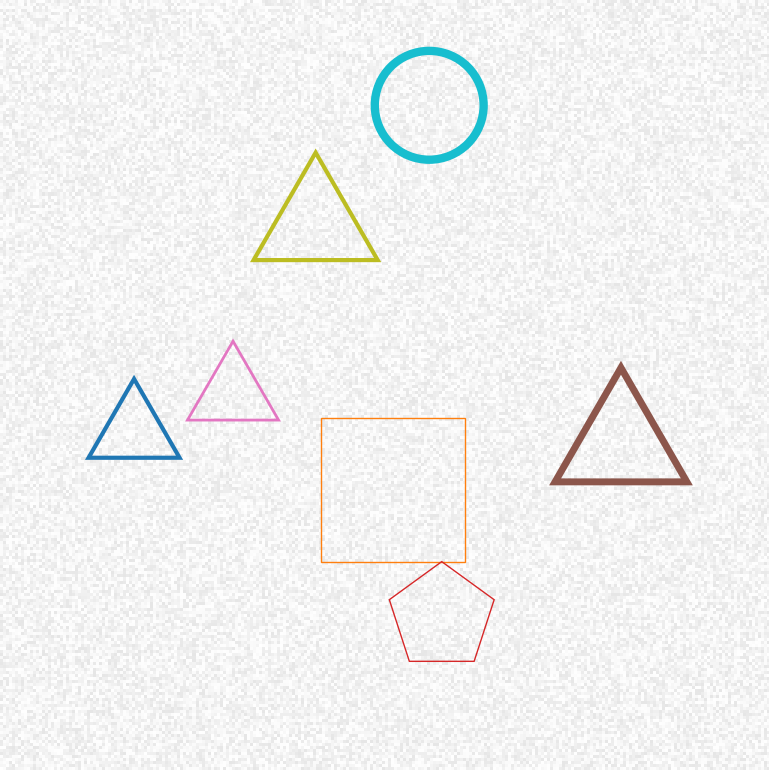[{"shape": "triangle", "thickness": 1.5, "radius": 0.34, "center": [0.174, 0.44]}, {"shape": "square", "thickness": 0.5, "radius": 0.47, "center": [0.511, 0.364]}, {"shape": "pentagon", "thickness": 0.5, "radius": 0.36, "center": [0.574, 0.199]}, {"shape": "triangle", "thickness": 2.5, "radius": 0.49, "center": [0.806, 0.424]}, {"shape": "triangle", "thickness": 1, "radius": 0.34, "center": [0.303, 0.489]}, {"shape": "triangle", "thickness": 1.5, "radius": 0.47, "center": [0.41, 0.709]}, {"shape": "circle", "thickness": 3, "radius": 0.35, "center": [0.557, 0.863]}]